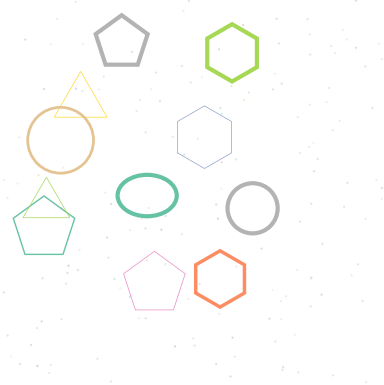[{"shape": "pentagon", "thickness": 1, "radius": 0.42, "center": [0.114, 0.407]}, {"shape": "oval", "thickness": 3, "radius": 0.38, "center": [0.382, 0.492]}, {"shape": "hexagon", "thickness": 2.5, "radius": 0.37, "center": [0.572, 0.275]}, {"shape": "hexagon", "thickness": 0.5, "radius": 0.41, "center": [0.531, 0.644]}, {"shape": "pentagon", "thickness": 0.5, "radius": 0.42, "center": [0.401, 0.263]}, {"shape": "hexagon", "thickness": 3, "radius": 0.37, "center": [0.603, 0.863]}, {"shape": "triangle", "thickness": 0.5, "radius": 0.35, "center": [0.121, 0.47]}, {"shape": "triangle", "thickness": 0.5, "radius": 0.4, "center": [0.21, 0.735]}, {"shape": "circle", "thickness": 2, "radius": 0.43, "center": [0.157, 0.636]}, {"shape": "pentagon", "thickness": 3, "radius": 0.36, "center": [0.316, 0.889]}, {"shape": "circle", "thickness": 3, "radius": 0.33, "center": [0.656, 0.459]}]